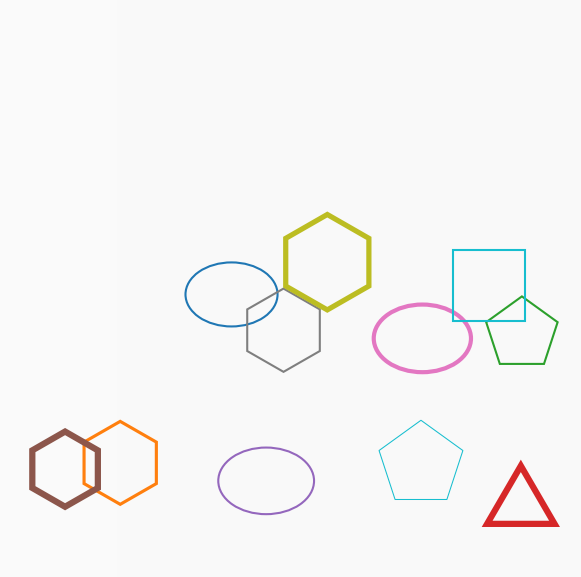[{"shape": "oval", "thickness": 1, "radius": 0.4, "center": [0.398, 0.489]}, {"shape": "hexagon", "thickness": 1.5, "radius": 0.36, "center": [0.207, 0.198]}, {"shape": "pentagon", "thickness": 1, "radius": 0.32, "center": [0.898, 0.421]}, {"shape": "triangle", "thickness": 3, "radius": 0.33, "center": [0.896, 0.125]}, {"shape": "oval", "thickness": 1, "radius": 0.41, "center": [0.458, 0.166]}, {"shape": "hexagon", "thickness": 3, "radius": 0.33, "center": [0.112, 0.187]}, {"shape": "oval", "thickness": 2, "radius": 0.42, "center": [0.727, 0.413]}, {"shape": "hexagon", "thickness": 1, "radius": 0.36, "center": [0.488, 0.427]}, {"shape": "hexagon", "thickness": 2.5, "radius": 0.41, "center": [0.563, 0.545]}, {"shape": "square", "thickness": 1, "radius": 0.31, "center": [0.841, 0.505]}, {"shape": "pentagon", "thickness": 0.5, "radius": 0.38, "center": [0.724, 0.196]}]